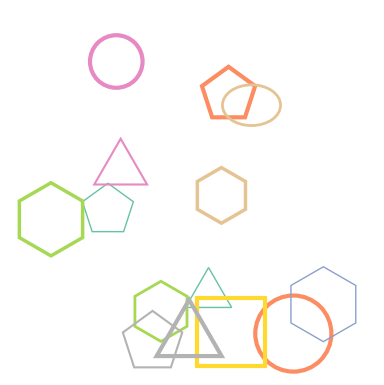[{"shape": "triangle", "thickness": 1, "radius": 0.35, "center": [0.542, 0.236]}, {"shape": "pentagon", "thickness": 1, "radius": 0.35, "center": [0.28, 0.455]}, {"shape": "pentagon", "thickness": 3, "radius": 0.36, "center": [0.594, 0.754]}, {"shape": "circle", "thickness": 3, "radius": 0.49, "center": [0.762, 0.134]}, {"shape": "hexagon", "thickness": 1, "radius": 0.49, "center": [0.84, 0.21]}, {"shape": "triangle", "thickness": 1.5, "radius": 0.4, "center": [0.313, 0.56]}, {"shape": "circle", "thickness": 3, "radius": 0.34, "center": [0.302, 0.84]}, {"shape": "hexagon", "thickness": 2, "radius": 0.39, "center": [0.418, 0.191]}, {"shape": "hexagon", "thickness": 2.5, "radius": 0.47, "center": [0.132, 0.43]}, {"shape": "square", "thickness": 3, "radius": 0.44, "center": [0.6, 0.138]}, {"shape": "oval", "thickness": 2, "radius": 0.38, "center": [0.653, 0.727]}, {"shape": "hexagon", "thickness": 2.5, "radius": 0.36, "center": [0.575, 0.492]}, {"shape": "triangle", "thickness": 3, "radius": 0.49, "center": [0.491, 0.124]}, {"shape": "pentagon", "thickness": 1.5, "radius": 0.41, "center": [0.396, 0.111]}]